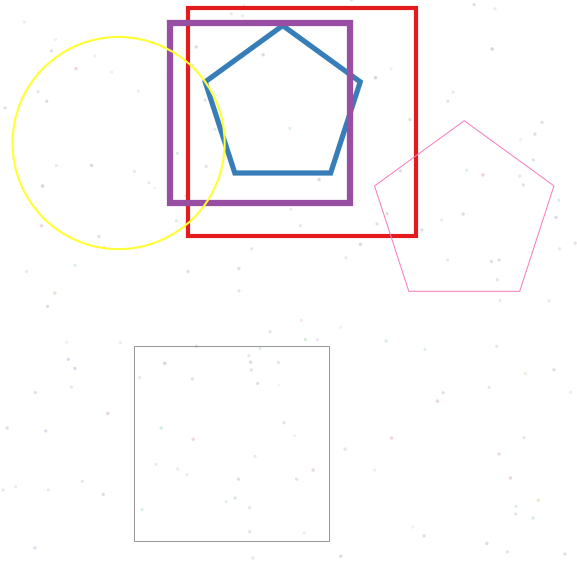[{"shape": "square", "thickness": 2, "radius": 0.99, "center": [0.523, 0.788]}, {"shape": "pentagon", "thickness": 2.5, "radius": 0.71, "center": [0.49, 0.814]}, {"shape": "square", "thickness": 3, "radius": 0.78, "center": [0.451, 0.803]}, {"shape": "circle", "thickness": 1, "radius": 0.92, "center": [0.205, 0.751]}, {"shape": "pentagon", "thickness": 0.5, "radius": 0.82, "center": [0.804, 0.627]}, {"shape": "square", "thickness": 0.5, "radius": 0.85, "center": [0.401, 0.231]}]